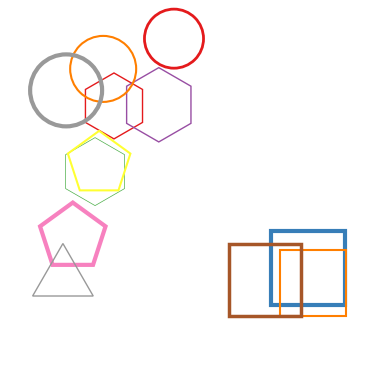[{"shape": "hexagon", "thickness": 1, "radius": 0.43, "center": [0.296, 0.725]}, {"shape": "circle", "thickness": 2, "radius": 0.38, "center": [0.452, 0.9]}, {"shape": "square", "thickness": 3, "radius": 0.47, "center": [0.8, 0.304]}, {"shape": "hexagon", "thickness": 0.5, "radius": 0.44, "center": [0.247, 0.554]}, {"shape": "hexagon", "thickness": 1, "radius": 0.48, "center": [0.412, 0.728]}, {"shape": "square", "thickness": 1.5, "radius": 0.43, "center": [0.813, 0.265]}, {"shape": "circle", "thickness": 1.5, "radius": 0.43, "center": [0.268, 0.821]}, {"shape": "pentagon", "thickness": 1.5, "radius": 0.43, "center": [0.257, 0.575]}, {"shape": "square", "thickness": 2.5, "radius": 0.47, "center": [0.689, 0.274]}, {"shape": "pentagon", "thickness": 3, "radius": 0.45, "center": [0.189, 0.384]}, {"shape": "triangle", "thickness": 1, "radius": 0.45, "center": [0.163, 0.277]}, {"shape": "circle", "thickness": 3, "radius": 0.47, "center": [0.172, 0.765]}]